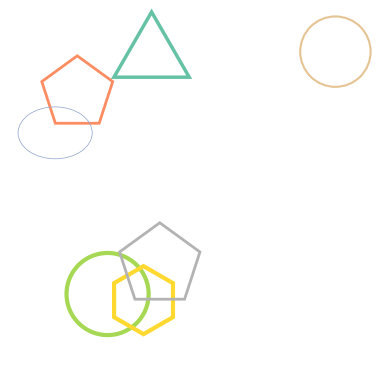[{"shape": "triangle", "thickness": 2.5, "radius": 0.56, "center": [0.394, 0.856]}, {"shape": "pentagon", "thickness": 2, "radius": 0.48, "center": [0.201, 0.758]}, {"shape": "oval", "thickness": 0.5, "radius": 0.48, "center": [0.143, 0.655]}, {"shape": "circle", "thickness": 3, "radius": 0.53, "center": [0.279, 0.236]}, {"shape": "hexagon", "thickness": 3, "radius": 0.44, "center": [0.373, 0.22]}, {"shape": "circle", "thickness": 1.5, "radius": 0.46, "center": [0.871, 0.866]}, {"shape": "pentagon", "thickness": 2, "radius": 0.55, "center": [0.415, 0.312]}]